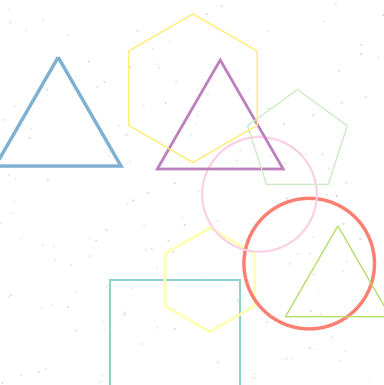[{"shape": "square", "thickness": 1.5, "radius": 0.84, "center": [0.455, 0.104]}, {"shape": "hexagon", "thickness": 2, "radius": 0.67, "center": [0.545, 0.273]}, {"shape": "circle", "thickness": 2.5, "radius": 0.85, "center": [0.803, 0.315]}, {"shape": "triangle", "thickness": 2.5, "radius": 0.94, "center": [0.151, 0.663]}, {"shape": "triangle", "thickness": 1, "radius": 0.79, "center": [0.878, 0.256]}, {"shape": "circle", "thickness": 1.5, "radius": 0.74, "center": [0.674, 0.495]}, {"shape": "triangle", "thickness": 2, "radius": 0.94, "center": [0.572, 0.655]}, {"shape": "pentagon", "thickness": 1, "radius": 0.68, "center": [0.772, 0.631]}, {"shape": "hexagon", "thickness": 1, "radius": 0.96, "center": [0.501, 0.771]}]